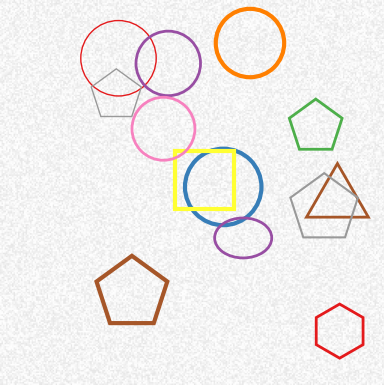[{"shape": "circle", "thickness": 1, "radius": 0.49, "center": [0.308, 0.849]}, {"shape": "hexagon", "thickness": 2, "radius": 0.35, "center": [0.882, 0.14]}, {"shape": "circle", "thickness": 3, "radius": 0.5, "center": [0.58, 0.514]}, {"shape": "pentagon", "thickness": 2, "radius": 0.36, "center": [0.82, 0.671]}, {"shape": "oval", "thickness": 2, "radius": 0.37, "center": [0.632, 0.382]}, {"shape": "circle", "thickness": 2, "radius": 0.42, "center": [0.437, 0.835]}, {"shape": "circle", "thickness": 3, "radius": 0.44, "center": [0.649, 0.888]}, {"shape": "square", "thickness": 3, "radius": 0.38, "center": [0.531, 0.533]}, {"shape": "pentagon", "thickness": 3, "radius": 0.48, "center": [0.343, 0.239]}, {"shape": "triangle", "thickness": 2, "radius": 0.46, "center": [0.876, 0.482]}, {"shape": "circle", "thickness": 2, "radius": 0.41, "center": [0.425, 0.666]}, {"shape": "pentagon", "thickness": 1.5, "radius": 0.46, "center": [0.842, 0.458]}, {"shape": "pentagon", "thickness": 1, "radius": 0.34, "center": [0.302, 0.753]}]